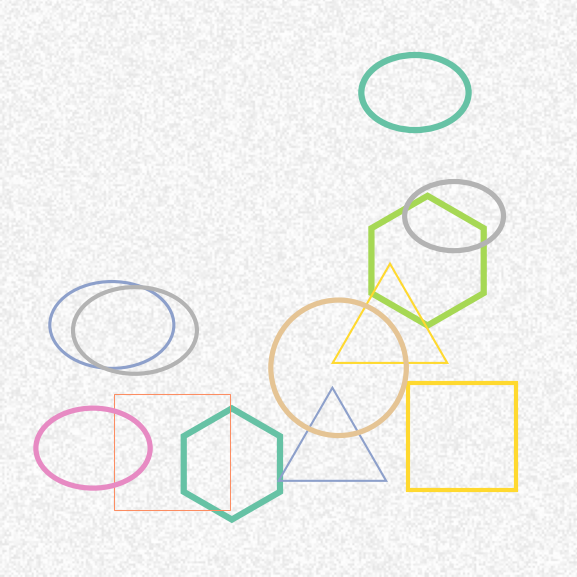[{"shape": "oval", "thickness": 3, "radius": 0.46, "center": [0.719, 0.839]}, {"shape": "hexagon", "thickness": 3, "radius": 0.48, "center": [0.401, 0.196]}, {"shape": "square", "thickness": 0.5, "radius": 0.5, "center": [0.298, 0.217]}, {"shape": "oval", "thickness": 1.5, "radius": 0.54, "center": [0.194, 0.436]}, {"shape": "triangle", "thickness": 1, "radius": 0.54, "center": [0.576, 0.22]}, {"shape": "oval", "thickness": 2.5, "radius": 0.49, "center": [0.161, 0.223]}, {"shape": "hexagon", "thickness": 3, "radius": 0.56, "center": [0.74, 0.548]}, {"shape": "square", "thickness": 2, "radius": 0.47, "center": [0.8, 0.244]}, {"shape": "triangle", "thickness": 1, "radius": 0.57, "center": [0.675, 0.428]}, {"shape": "circle", "thickness": 2.5, "radius": 0.59, "center": [0.586, 0.362]}, {"shape": "oval", "thickness": 2, "radius": 0.54, "center": [0.234, 0.427]}, {"shape": "oval", "thickness": 2.5, "radius": 0.43, "center": [0.786, 0.625]}]